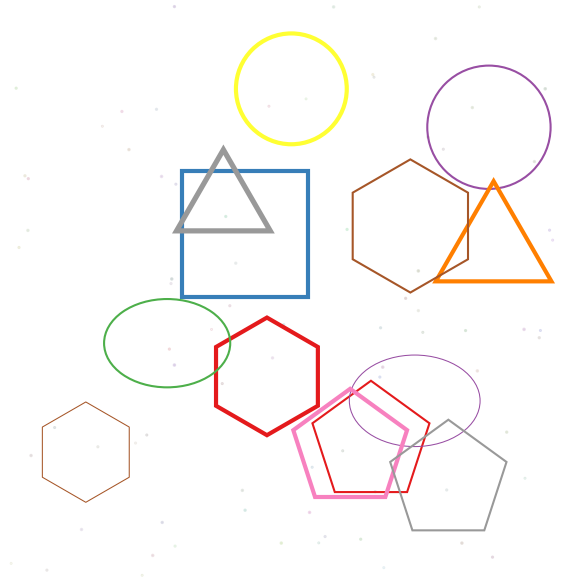[{"shape": "pentagon", "thickness": 1, "radius": 0.53, "center": [0.642, 0.233]}, {"shape": "hexagon", "thickness": 2, "radius": 0.51, "center": [0.462, 0.347]}, {"shape": "square", "thickness": 2, "radius": 0.55, "center": [0.425, 0.594]}, {"shape": "oval", "thickness": 1, "radius": 0.55, "center": [0.289, 0.405]}, {"shape": "oval", "thickness": 0.5, "radius": 0.57, "center": [0.718, 0.305]}, {"shape": "circle", "thickness": 1, "radius": 0.53, "center": [0.847, 0.779]}, {"shape": "triangle", "thickness": 2, "radius": 0.58, "center": [0.855, 0.57]}, {"shape": "circle", "thickness": 2, "radius": 0.48, "center": [0.505, 0.845]}, {"shape": "hexagon", "thickness": 0.5, "radius": 0.43, "center": [0.149, 0.216]}, {"shape": "hexagon", "thickness": 1, "radius": 0.58, "center": [0.711, 0.608]}, {"shape": "pentagon", "thickness": 2, "radius": 0.52, "center": [0.606, 0.222]}, {"shape": "pentagon", "thickness": 1, "radius": 0.53, "center": [0.776, 0.166]}, {"shape": "triangle", "thickness": 2.5, "radius": 0.47, "center": [0.387, 0.646]}]